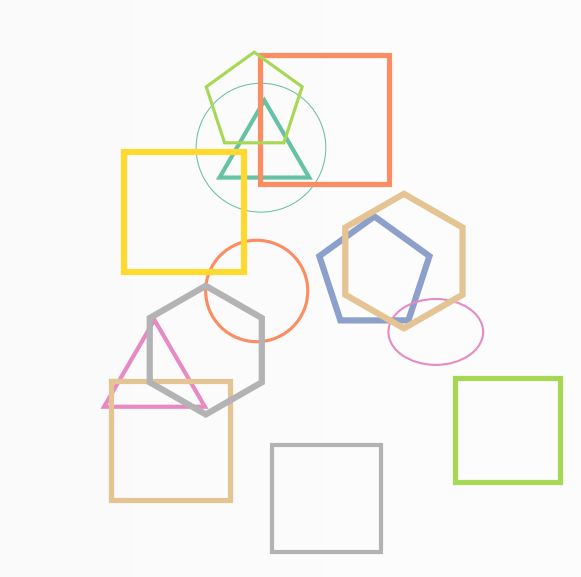[{"shape": "triangle", "thickness": 2, "radius": 0.45, "center": [0.455, 0.736]}, {"shape": "circle", "thickness": 0.5, "radius": 0.56, "center": [0.449, 0.743]}, {"shape": "circle", "thickness": 1.5, "radius": 0.44, "center": [0.442, 0.495]}, {"shape": "square", "thickness": 2.5, "radius": 0.56, "center": [0.558, 0.792]}, {"shape": "pentagon", "thickness": 3, "radius": 0.5, "center": [0.644, 0.525]}, {"shape": "oval", "thickness": 1, "radius": 0.41, "center": [0.75, 0.424]}, {"shape": "triangle", "thickness": 2, "radius": 0.5, "center": [0.266, 0.345]}, {"shape": "pentagon", "thickness": 1.5, "radius": 0.43, "center": [0.437, 0.822]}, {"shape": "square", "thickness": 2.5, "radius": 0.45, "center": [0.873, 0.255]}, {"shape": "square", "thickness": 3, "radius": 0.52, "center": [0.317, 0.632]}, {"shape": "hexagon", "thickness": 3, "radius": 0.58, "center": [0.695, 0.547]}, {"shape": "square", "thickness": 2.5, "radius": 0.51, "center": [0.293, 0.236]}, {"shape": "hexagon", "thickness": 3, "radius": 0.56, "center": [0.354, 0.393]}, {"shape": "square", "thickness": 2, "radius": 0.46, "center": [0.562, 0.136]}]